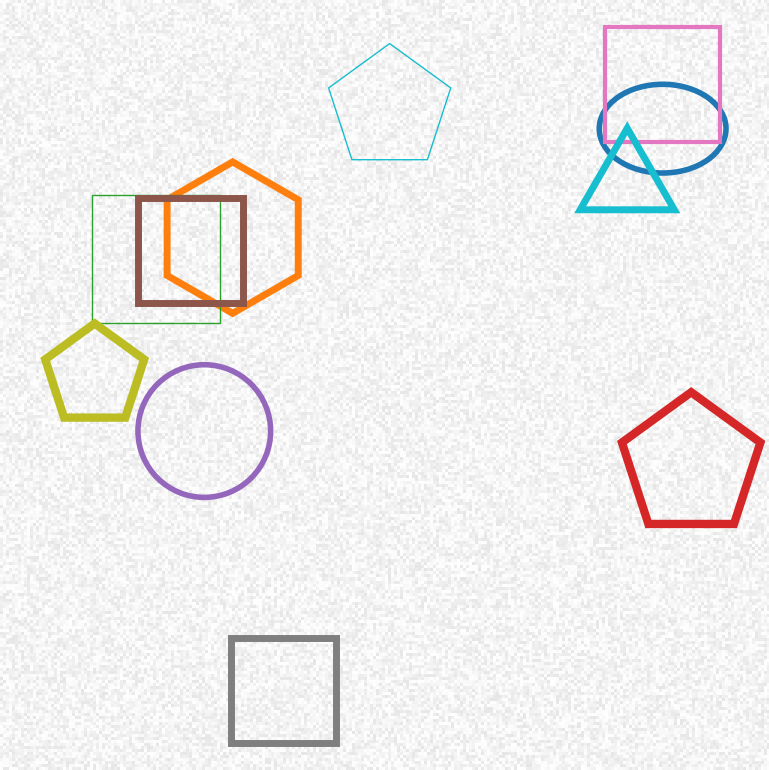[{"shape": "oval", "thickness": 2, "radius": 0.41, "center": [0.861, 0.833]}, {"shape": "hexagon", "thickness": 2.5, "radius": 0.49, "center": [0.302, 0.691]}, {"shape": "square", "thickness": 0.5, "radius": 0.41, "center": [0.202, 0.664]}, {"shape": "pentagon", "thickness": 3, "radius": 0.47, "center": [0.898, 0.396]}, {"shape": "circle", "thickness": 2, "radius": 0.43, "center": [0.265, 0.44]}, {"shape": "square", "thickness": 2.5, "radius": 0.34, "center": [0.247, 0.675]}, {"shape": "square", "thickness": 1.5, "radius": 0.37, "center": [0.86, 0.891]}, {"shape": "square", "thickness": 2.5, "radius": 0.34, "center": [0.369, 0.103]}, {"shape": "pentagon", "thickness": 3, "radius": 0.34, "center": [0.123, 0.512]}, {"shape": "pentagon", "thickness": 0.5, "radius": 0.42, "center": [0.506, 0.86]}, {"shape": "triangle", "thickness": 2.5, "radius": 0.35, "center": [0.815, 0.763]}]